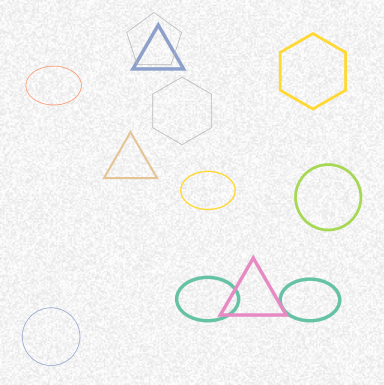[{"shape": "oval", "thickness": 2.5, "radius": 0.4, "center": [0.539, 0.223]}, {"shape": "oval", "thickness": 2.5, "radius": 0.39, "center": [0.805, 0.221]}, {"shape": "oval", "thickness": 0.5, "radius": 0.36, "center": [0.139, 0.778]}, {"shape": "triangle", "thickness": 2.5, "radius": 0.38, "center": [0.411, 0.859]}, {"shape": "circle", "thickness": 0.5, "radius": 0.37, "center": [0.133, 0.126]}, {"shape": "triangle", "thickness": 2.5, "radius": 0.49, "center": [0.658, 0.231]}, {"shape": "circle", "thickness": 2, "radius": 0.42, "center": [0.853, 0.488]}, {"shape": "hexagon", "thickness": 2, "radius": 0.49, "center": [0.813, 0.815]}, {"shape": "oval", "thickness": 1, "radius": 0.35, "center": [0.54, 0.505]}, {"shape": "triangle", "thickness": 1.5, "radius": 0.4, "center": [0.339, 0.577]}, {"shape": "pentagon", "thickness": 0.5, "radius": 0.37, "center": [0.4, 0.893]}, {"shape": "hexagon", "thickness": 0.5, "radius": 0.44, "center": [0.473, 0.712]}]